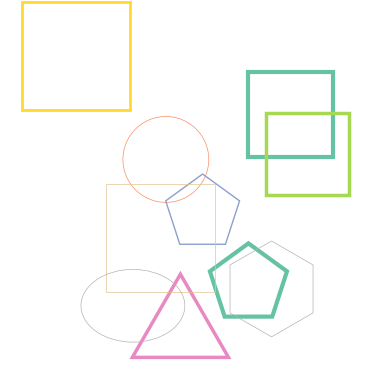[{"shape": "pentagon", "thickness": 3, "radius": 0.53, "center": [0.645, 0.263]}, {"shape": "square", "thickness": 3, "radius": 0.55, "center": [0.754, 0.703]}, {"shape": "circle", "thickness": 0.5, "radius": 0.56, "center": [0.431, 0.586]}, {"shape": "pentagon", "thickness": 1, "radius": 0.5, "center": [0.526, 0.447]}, {"shape": "triangle", "thickness": 2.5, "radius": 0.72, "center": [0.469, 0.144]}, {"shape": "square", "thickness": 2.5, "radius": 0.53, "center": [0.799, 0.6]}, {"shape": "square", "thickness": 2, "radius": 0.7, "center": [0.198, 0.854]}, {"shape": "square", "thickness": 0.5, "radius": 0.7, "center": [0.417, 0.383]}, {"shape": "hexagon", "thickness": 0.5, "radius": 0.62, "center": [0.705, 0.25]}, {"shape": "oval", "thickness": 0.5, "radius": 0.67, "center": [0.345, 0.206]}]